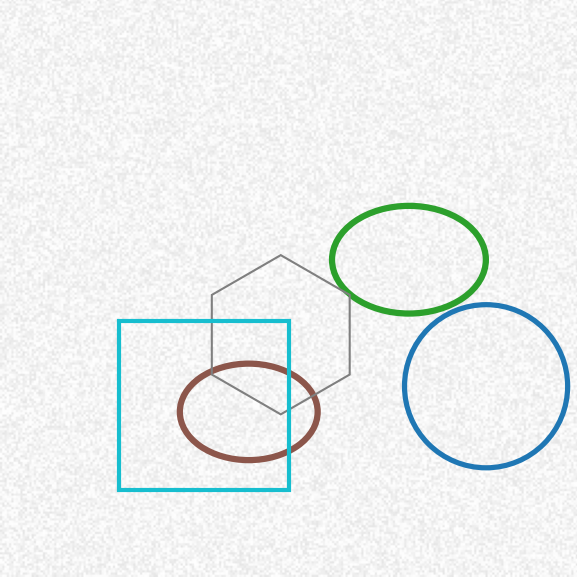[{"shape": "circle", "thickness": 2.5, "radius": 0.71, "center": [0.842, 0.33]}, {"shape": "oval", "thickness": 3, "radius": 0.67, "center": [0.708, 0.549]}, {"shape": "oval", "thickness": 3, "radius": 0.6, "center": [0.431, 0.286]}, {"shape": "hexagon", "thickness": 1, "radius": 0.69, "center": [0.486, 0.419]}, {"shape": "square", "thickness": 2, "radius": 0.74, "center": [0.354, 0.297]}]